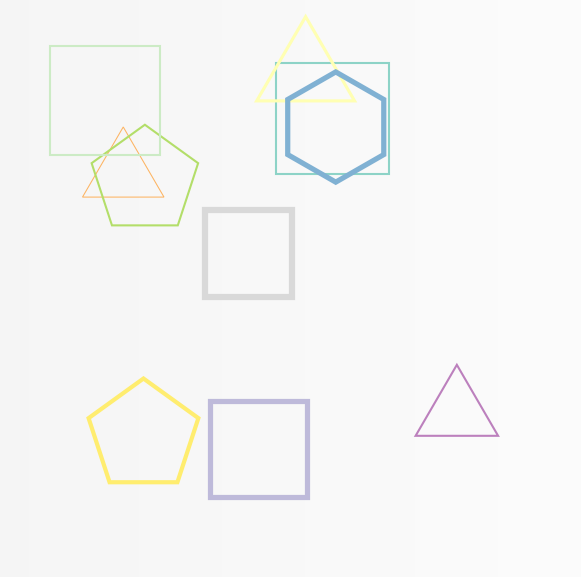[{"shape": "square", "thickness": 1, "radius": 0.48, "center": [0.572, 0.794]}, {"shape": "triangle", "thickness": 1.5, "radius": 0.49, "center": [0.526, 0.873]}, {"shape": "square", "thickness": 2.5, "radius": 0.42, "center": [0.445, 0.221]}, {"shape": "hexagon", "thickness": 2.5, "radius": 0.48, "center": [0.578, 0.779]}, {"shape": "triangle", "thickness": 0.5, "radius": 0.4, "center": [0.212, 0.698]}, {"shape": "pentagon", "thickness": 1, "radius": 0.48, "center": [0.249, 0.687]}, {"shape": "square", "thickness": 3, "radius": 0.38, "center": [0.428, 0.56]}, {"shape": "triangle", "thickness": 1, "radius": 0.41, "center": [0.786, 0.285]}, {"shape": "square", "thickness": 1, "radius": 0.47, "center": [0.18, 0.825]}, {"shape": "pentagon", "thickness": 2, "radius": 0.5, "center": [0.247, 0.244]}]